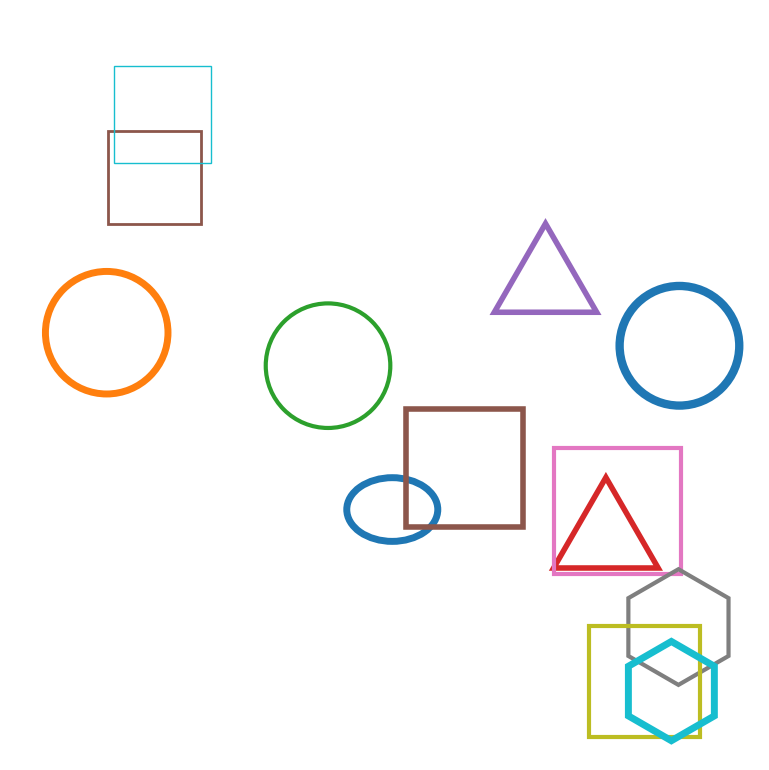[{"shape": "oval", "thickness": 2.5, "radius": 0.3, "center": [0.509, 0.338]}, {"shape": "circle", "thickness": 3, "radius": 0.39, "center": [0.882, 0.551]}, {"shape": "circle", "thickness": 2.5, "radius": 0.4, "center": [0.139, 0.568]}, {"shape": "circle", "thickness": 1.5, "radius": 0.4, "center": [0.426, 0.525]}, {"shape": "triangle", "thickness": 2, "radius": 0.39, "center": [0.787, 0.302]}, {"shape": "triangle", "thickness": 2, "radius": 0.38, "center": [0.708, 0.633]}, {"shape": "square", "thickness": 1, "radius": 0.3, "center": [0.2, 0.769]}, {"shape": "square", "thickness": 2, "radius": 0.38, "center": [0.603, 0.392]}, {"shape": "square", "thickness": 1.5, "radius": 0.41, "center": [0.802, 0.336]}, {"shape": "hexagon", "thickness": 1.5, "radius": 0.38, "center": [0.881, 0.186]}, {"shape": "square", "thickness": 1.5, "radius": 0.36, "center": [0.837, 0.115]}, {"shape": "square", "thickness": 0.5, "radius": 0.31, "center": [0.211, 0.851]}, {"shape": "hexagon", "thickness": 2.5, "radius": 0.32, "center": [0.872, 0.102]}]